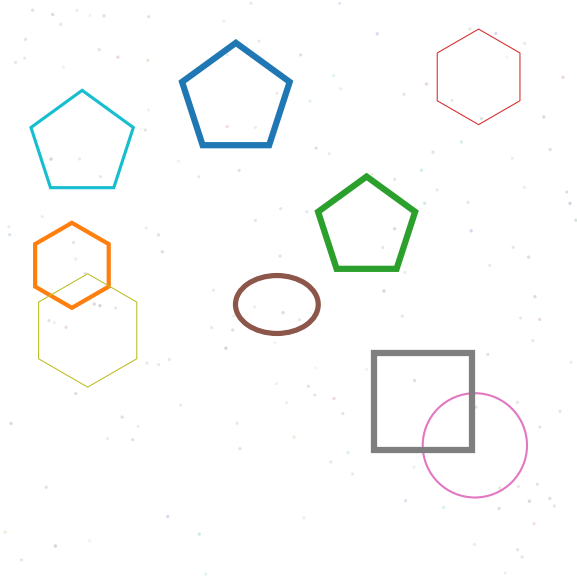[{"shape": "pentagon", "thickness": 3, "radius": 0.49, "center": [0.408, 0.827]}, {"shape": "hexagon", "thickness": 2, "radius": 0.37, "center": [0.125, 0.54]}, {"shape": "pentagon", "thickness": 3, "radius": 0.44, "center": [0.635, 0.605]}, {"shape": "hexagon", "thickness": 0.5, "radius": 0.41, "center": [0.829, 0.866]}, {"shape": "oval", "thickness": 2.5, "radius": 0.36, "center": [0.479, 0.472]}, {"shape": "circle", "thickness": 1, "radius": 0.45, "center": [0.822, 0.228]}, {"shape": "square", "thickness": 3, "radius": 0.42, "center": [0.733, 0.304]}, {"shape": "hexagon", "thickness": 0.5, "radius": 0.49, "center": [0.152, 0.427]}, {"shape": "pentagon", "thickness": 1.5, "radius": 0.47, "center": [0.142, 0.75]}]